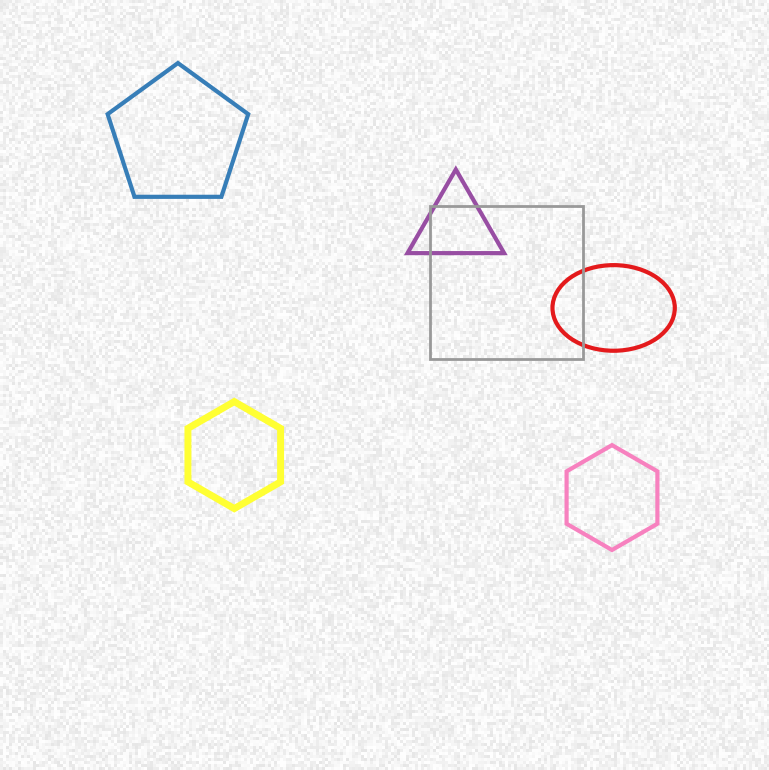[{"shape": "oval", "thickness": 1.5, "radius": 0.4, "center": [0.797, 0.6]}, {"shape": "pentagon", "thickness": 1.5, "radius": 0.48, "center": [0.231, 0.822]}, {"shape": "triangle", "thickness": 1.5, "radius": 0.36, "center": [0.592, 0.707]}, {"shape": "hexagon", "thickness": 2.5, "radius": 0.35, "center": [0.304, 0.409]}, {"shape": "hexagon", "thickness": 1.5, "radius": 0.34, "center": [0.795, 0.354]}, {"shape": "square", "thickness": 1, "radius": 0.5, "center": [0.657, 0.634]}]